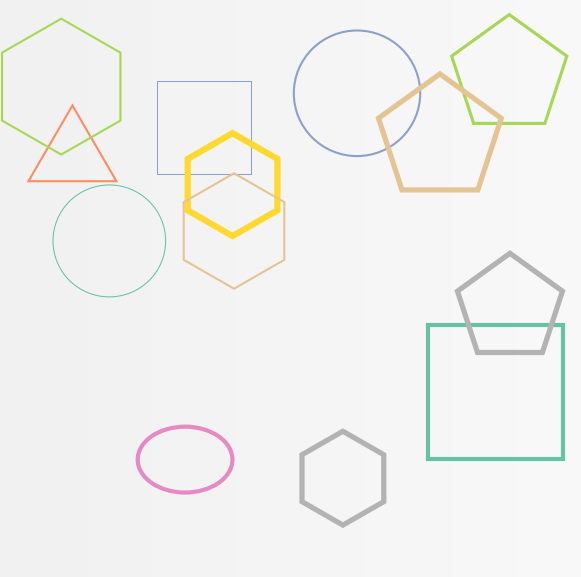[{"shape": "square", "thickness": 2, "radius": 0.58, "center": [0.852, 0.32]}, {"shape": "circle", "thickness": 0.5, "radius": 0.48, "center": [0.188, 0.582]}, {"shape": "triangle", "thickness": 1, "radius": 0.44, "center": [0.125, 0.729]}, {"shape": "square", "thickness": 0.5, "radius": 0.4, "center": [0.352, 0.778]}, {"shape": "circle", "thickness": 1, "radius": 0.54, "center": [0.614, 0.838]}, {"shape": "oval", "thickness": 2, "radius": 0.41, "center": [0.318, 0.203]}, {"shape": "hexagon", "thickness": 1, "radius": 0.59, "center": [0.105, 0.849]}, {"shape": "pentagon", "thickness": 1.5, "radius": 0.52, "center": [0.876, 0.87]}, {"shape": "hexagon", "thickness": 3, "radius": 0.45, "center": [0.4, 0.679]}, {"shape": "pentagon", "thickness": 2.5, "radius": 0.56, "center": [0.757, 0.76]}, {"shape": "hexagon", "thickness": 1, "radius": 0.5, "center": [0.403, 0.599]}, {"shape": "pentagon", "thickness": 2.5, "radius": 0.47, "center": [0.877, 0.466]}, {"shape": "hexagon", "thickness": 2.5, "radius": 0.41, "center": [0.59, 0.171]}]